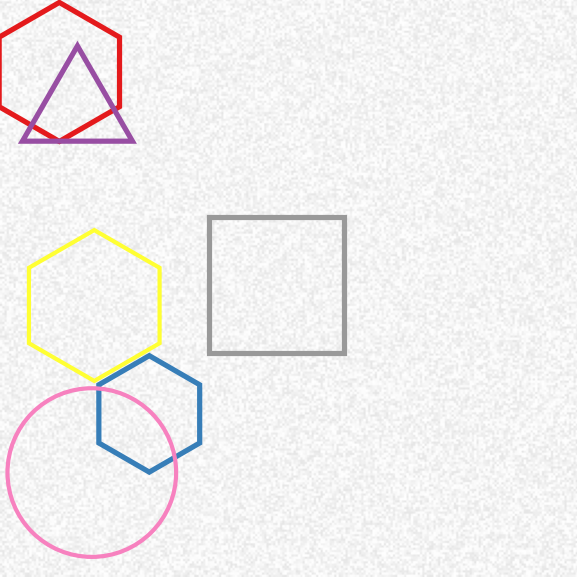[{"shape": "hexagon", "thickness": 2.5, "radius": 0.6, "center": [0.103, 0.875]}, {"shape": "hexagon", "thickness": 2.5, "radius": 0.5, "center": [0.258, 0.282]}, {"shape": "triangle", "thickness": 2.5, "radius": 0.55, "center": [0.134, 0.81]}, {"shape": "hexagon", "thickness": 2, "radius": 0.65, "center": [0.163, 0.47]}, {"shape": "circle", "thickness": 2, "radius": 0.73, "center": [0.159, 0.181]}, {"shape": "square", "thickness": 2.5, "radius": 0.59, "center": [0.479, 0.506]}]